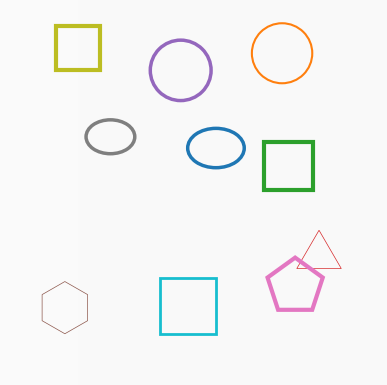[{"shape": "oval", "thickness": 2.5, "radius": 0.36, "center": [0.557, 0.615]}, {"shape": "circle", "thickness": 1.5, "radius": 0.39, "center": [0.728, 0.862]}, {"shape": "square", "thickness": 3, "radius": 0.32, "center": [0.745, 0.569]}, {"shape": "triangle", "thickness": 0.5, "radius": 0.33, "center": [0.823, 0.336]}, {"shape": "circle", "thickness": 2.5, "radius": 0.39, "center": [0.466, 0.817]}, {"shape": "hexagon", "thickness": 0.5, "radius": 0.34, "center": [0.167, 0.201]}, {"shape": "pentagon", "thickness": 3, "radius": 0.37, "center": [0.762, 0.256]}, {"shape": "oval", "thickness": 2.5, "radius": 0.31, "center": [0.285, 0.645]}, {"shape": "square", "thickness": 3, "radius": 0.29, "center": [0.201, 0.875]}, {"shape": "square", "thickness": 2, "radius": 0.36, "center": [0.485, 0.205]}]